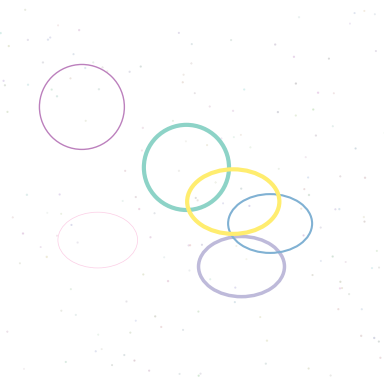[{"shape": "circle", "thickness": 3, "radius": 0.55, "center": [0.484, 0.565]}, {"shape": "oval", "thickness": 2.5, "radius": 0.56, "center": [0.627, 0.308]}, {"shape": "oval", "thickness": 1.5, "radius": 0.55, "center": [0.702, 0.419]}, {"shape": "oval", "thickness": 0.5, "radius": 0.52, "center": [0.254, 0.376]}, {"shape": "circle", "thickness": 1, "radius": 0.55, "center": [0.213, 0.722]}, {"shape": "oval", "thickness": 3, "radius": 0.6, "center": [0.606, 0.476]}]